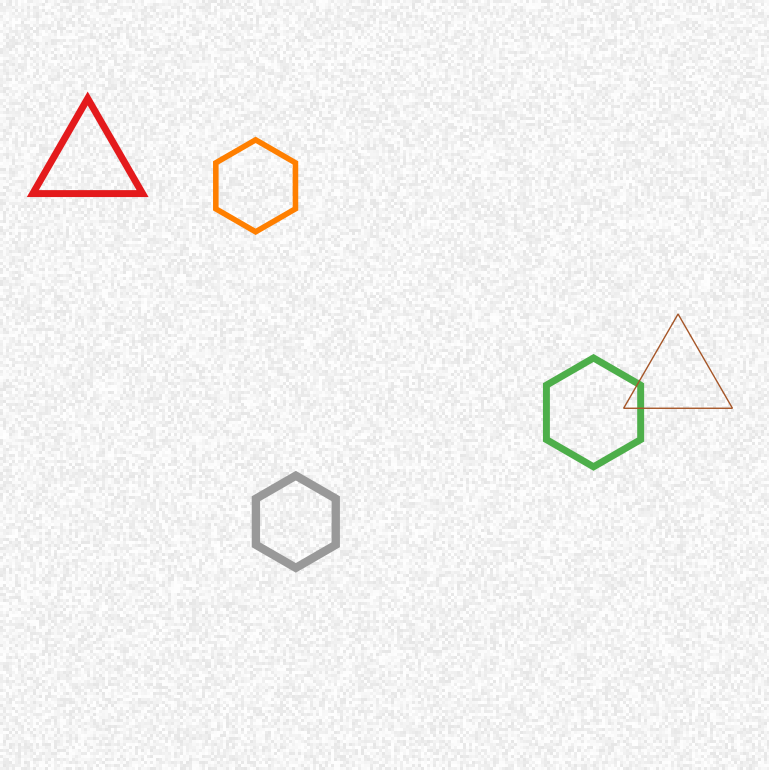[{"shape": "triangle", "thickness": 2.5, "radius": 0.41, "center": [0.114, 0.79]}, {"shape": "hexagon", "thickness": 2.5, "radius": 0.35, "center": [0.771, 0.464]}, {"shape": "hexagon", "thickness": 2, "radius": 0.3, "center": [0.332, 0.759]}, {"shape": "triangle", "thickness": 0.5, "radius": 0.41, "center": [0.881, 0.511]}, {"shape": "hexagon", "thickness": 3, "radius": 0.3, "center": [0.384, 0.322]}]